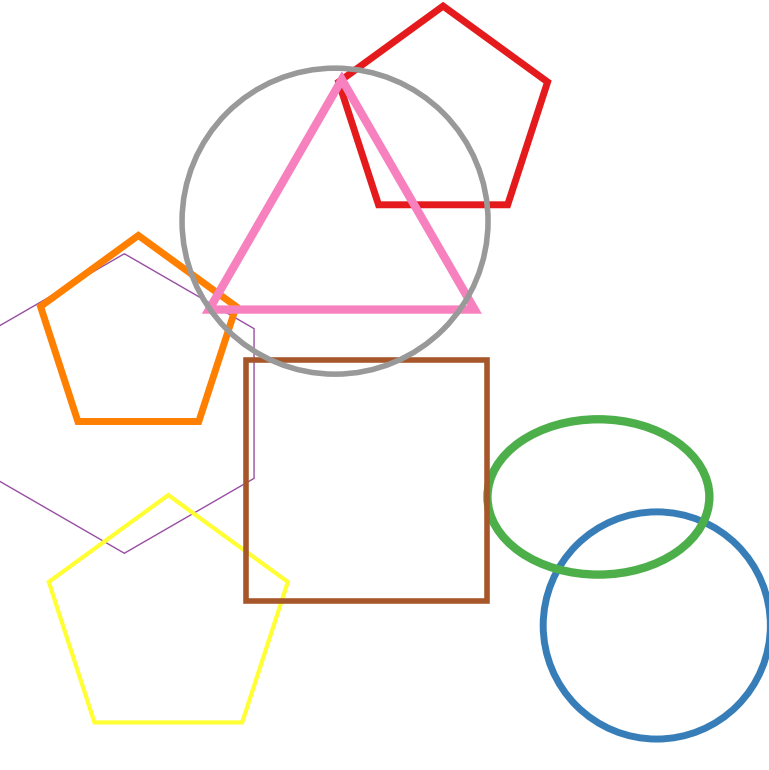[{"shape": "pentagon", "thickness": 2.5, "radius": 0.71, "center": [0.575, 0.849]}, {"shape": "circle", "thickness": 2.5, "radius": 0.74, "center": [0.853, 0.188]}, {"shape": "oval", "thickness": 3, "radius": 0.72, "center": [0.777, 0.355]}, {"shape": "hexagon", "thickness": 0.5, "radius": 0.97, "center": [0.161, 0.476]}, {"shape": "pentagon", "thickness": 2.5, "radius": 0.67, "center": [0.18, 0.561]}, {"shape": "pentagon", "thickness": 1.5, "radius": 0.82, "center": [0.219, 0.194]}, {"shape": "square", "thickness": 2, "radius": 0.78, "center": [0.476, 0.376]}, {"shape": "triangle", "thickness": 3, "radius": 1.0, "center": [0.444, 0.698]}, {"shape": "circle", "thickness": 2, "radius": 0.99, "center": [0.435, 0.713]}]